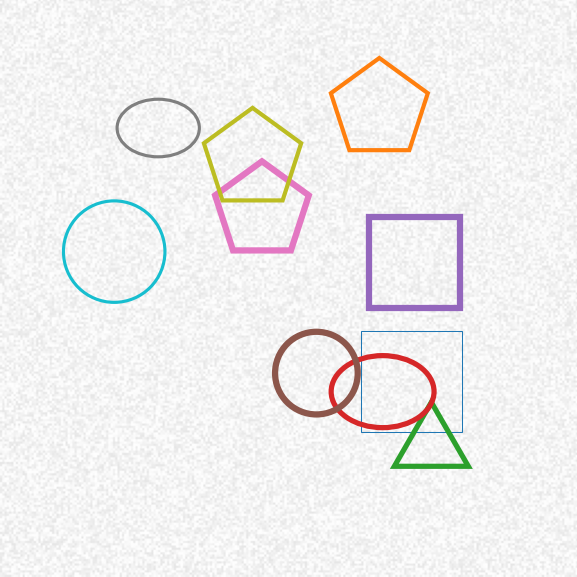[{"shape": "square", "thickness": 0.5, "radius": 0.44, "center": [0.712, 0.338]}, {"shape": "pentagon", "thickness": 2, "radius": 0.44, "center": [0.657, 0.81]}, {"shape": "triangle", "thickness": 2.5, "radius": 0.37, "center": [0.747, 0.229]}, {"shape": "oval", "thickness": 2.5, "radius": 0.45, "center": [0.663, 0.321]}, {"shape": "square", "thickness": 3, "radius": 0.39, "center": [0.717, 0.545]}, {"shape": "circle", "thickness": 3, "radius": 0.36, "center": [0.548, 0.353]}, {"shape": "pentagon", "thickness": 3, "radius": 0.43, "center": [0.454, 0.634]}, {"shape": "oval", "thickness": 1.5, "radius": 0.36, "center": [0.274, 0.777]}, {"shape": "pentagon", "thickness": 2, "radius": 0.44, "center": [0.437, 0.724]}, {"shape": "circle", "thickness": 1.5, "radius": 0.44, "center": [0.198, 0.563]}]